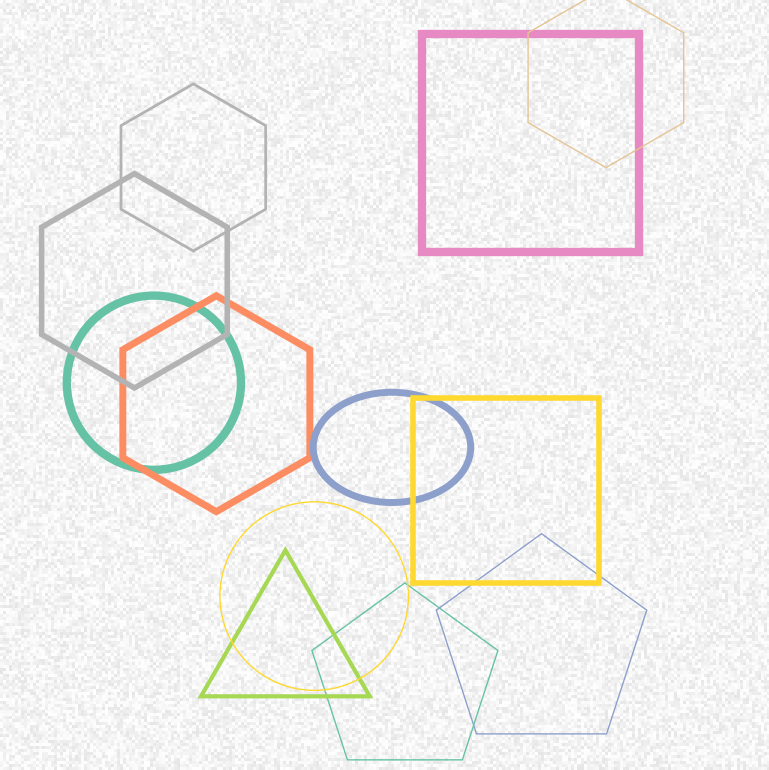[{"shape": "circle", "thickness": 3, "radius": 0.57, "center": [0.2, 0.503]}, {"shape": "pentagon", "thickness": 0.5, "radius": 0.64, "center": [0.526, 0.116]}, {"shape": "hexagon", "thickness": 2.5, "radius": 0.7, "center": [0.281, 0.476]}, {"shape": "pentagon", "thickness": 0.5, "radius": 0.72, "center": [0.703, 0.163]}, {"shape": "oval", "thickness": 2.5, "radius": 0.51, "center": [0.509, 0.419]}, {"shape": "square", "thickness": 3, "radius": 0.71, "center": [0.689, 0.814]}, {"shape": "triangle", "thickness": 1.5, "radius": 0.63, "center": [0.371, 0.159]}, {"shape": "square", "thickness": 2, "radius": 0.6, "center": [0.657, 0.363]}, {"shape": "circle", "thickness": 0.5, "radius": 0.61, "center": [0.408, 0.226]}, {"shape": "hexagon", "thickness": 0.5, "radius": 0.58, "center": [0.787, 0.899]}, {"shape": "hexagon", "thickness": 1, "radius": 0.54, "center": [0.251, 0.783]}, {"shape": "hexagon", "thickness": 2, "radius": 0.7, "center": [0.175, 0.635]}]